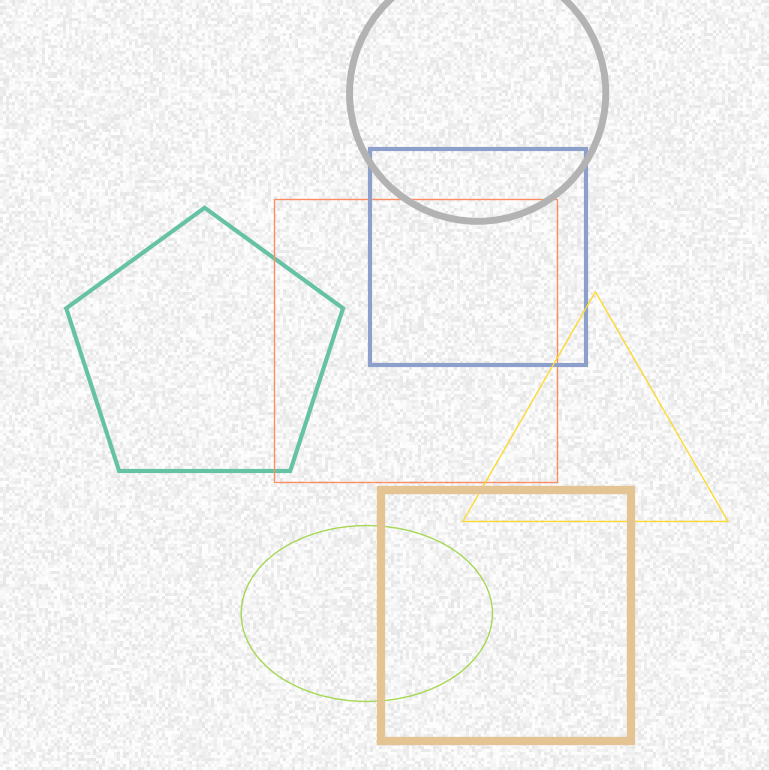[{"shape": "pentagon", "thickness": 1.5, "radius": 0.94, "center": [0.266, 0.541]}, {"shape": "square", "thickness": 0.5, "radius": 0.92, "center": [0.539, 0.558]}, {"shape": "square", "thickness": 1.5, "radius": 0.7, "center": [0.621, 0.666]}, {"shape": "oval", "thickness": 0.5, "radius": 0.82, "center": [0.476, 0.203]}, {"shape": "triangle", "thickness": 0.5, "radius": 0.99, "center": [0.773, 0.422]}, {"shape": "square", "thickness": 3, "radius": 0.81, "center": [0.657, 0.201]}, {"shape": "circle", "thickness": 2.5, "radius": 0.83, "center": [0.62, 0.879]}]